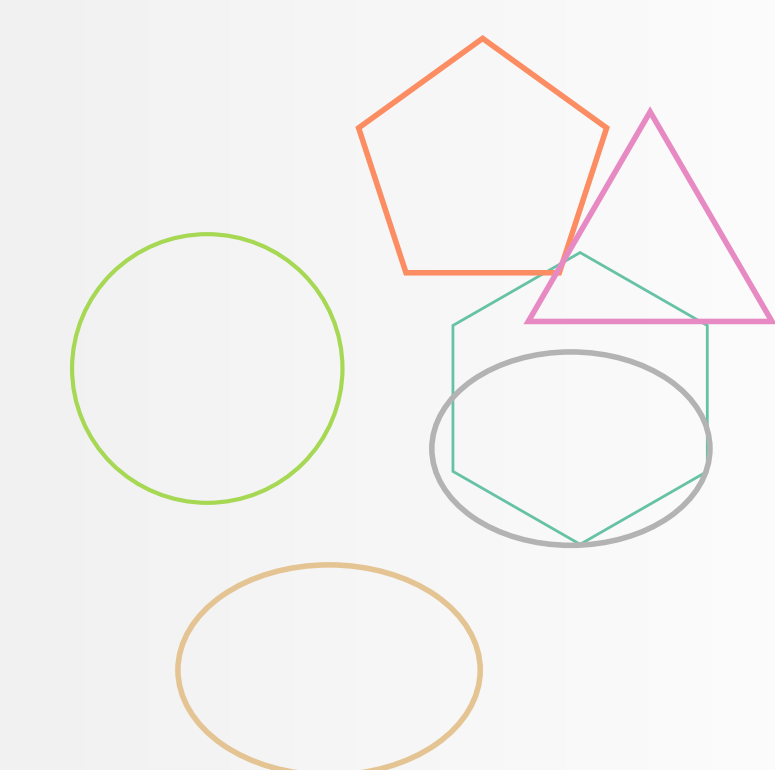[{"shape": "hexagon", "thickness": 1, "radius": 0.95, "center": [0.749, 0.483]}, {"shape": "pentagon", "thickness": 2, "radius": 0.84, "center": [0.623, 0.782]}, {"shape": "triangle", "thickness": 2, "radius": 0.91, "center": [0.839, 0.673]}, {"shape": "circle", "thickness": 1.5, "radius": 0.87, "center": [0.267, 0.521]}, {"shape": "oval", "thickness": 2, "radius": 0.98, "center": [0.425, 0.13]}, {"shape": "oval", "thickness": 2, "radius": 0.9, "center": [0.737, 0.417]}]